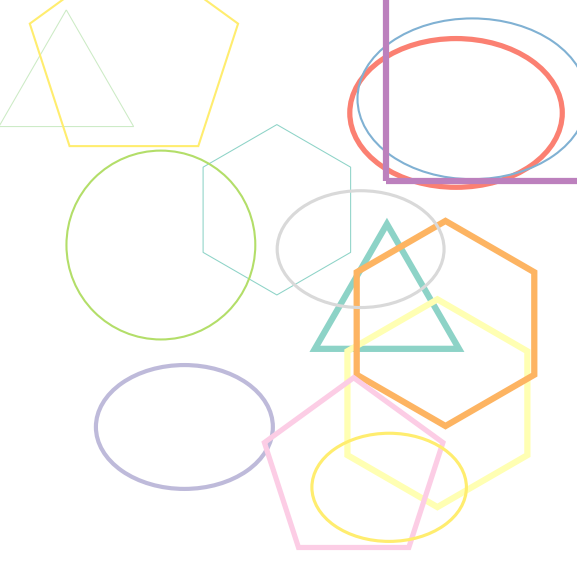[{"shape": "hexagon", "thickness": 0.5, "radius": 0.74, "center": [0.479, 0.636]}, {"shape": "triangle", "thickness": 3, "radius": 0.72, "center": [0.67, 0.467]}, {"shape": "hexagon", "thickness": 3, "radius": 0.9, "center": [0.757, 0.301]}, {"shape": "oval", "thickness": 2, "radius": 0.77, "center": [0.319, 0.26]}, {"shape": "oval", "thickness": 2.5, "radius": 0.92, "center": [0.79, 0.804]}, {"shape": "oval", "thickness": 1, "radius": 0.99, "center": [0.818, 0.828]}, {"shape": "hexagon", "thickness": 3, "radius": 0.89, "center": [0.771, 0.439]}, {"shape": "circle", "thickness": 1, "radius": 0.82, "center": [0.279, 0.575]}, {"shape": "pentagon", "thickness": 2.5, "radius": 0.81, "center": [0.612, 0.183]}, {"shape": "oval", "thickness": 1.5, "radius": 0.72, "center": [0.624, 0.568]}, {"shape": "square", "thickness": 3, "radius": 0.99, "center": [0.867, 0.884]}, {"shape": "triangle", "thickness": 0.5, "radius": 0.67, "center": [0.115, 0.847]}, {"shape": "oval", "thickness": 1.5, "radius": 0.67, "center": [0.674, 0.155]}, {"shape": "pentagon", "thickness": 1, "radius": 0.95, "center": [0.232, 0.9]}]